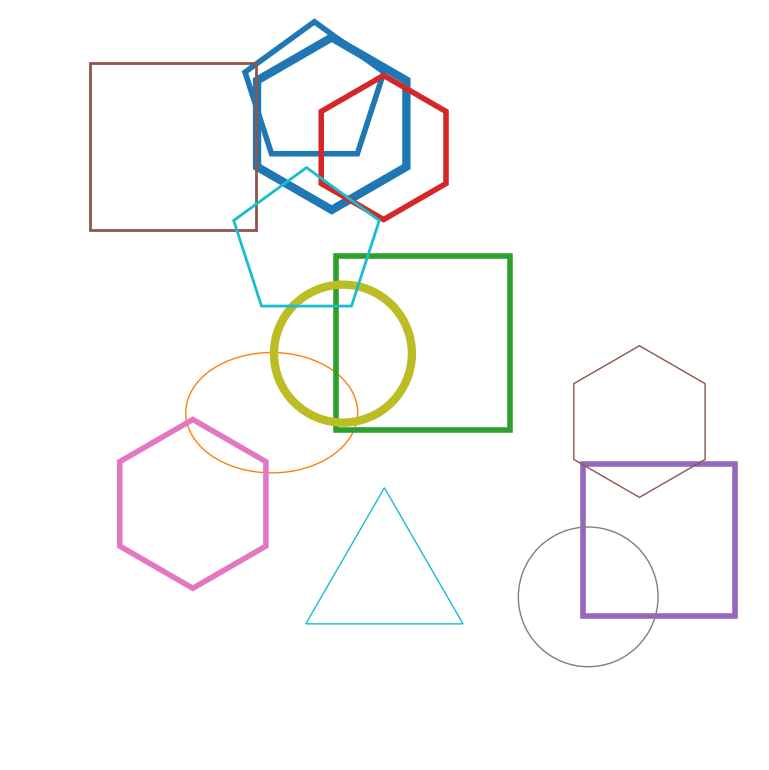[{"shape": "hexagon", "thickness": 3, "radius": 0.56, "center": [0.431, 0.839]}, {"shape": "pentagon", "thickness": 2, "radius": 0.47, "center": [0.408, 0.877]}, {"shape": "oval", "thickness": 0.5, "radius": 0.56, "center": [0.353, 0.464]}, {"shape": "square", "thickness": 2, "radius": 0.56, "center": [0.549, 0.555]}, {"shape": "hexagon", "thickness": 2, "radius": 0.47, "center": [0.498, 0.808]}, {"shape": "square", "thickness": 2, "radius": 0.49, "center": [0.856, 0.299]}, {"shape": "hexagon", "thickness": 0.5, "radius": 0.49, "center": [0.83, 0.453]}, {"shape": "square", "thickness": 1, "radius": 0.54, "center": [0.225, 0.81]}, {"shape": "hexagon", "thickness": 2, "radius": 0.55, "center": [0.25, 0.346]}, {"shape": "circle", "thickness": 0.5, "radius": 0.45, "center": [0.764, 0.225]}, {"shape": "circle", "thickness": 3, "radius": 0.45, "center": [0.445, 0.541]}, {"shape": "pentagon", "thickness": 1, "radius": 0.5, "center": [0.398, 0.683]}, {"shape": "triangle", "thickness": 0.5, "radius": 0.59, "center": [0.499, 0.249]}]